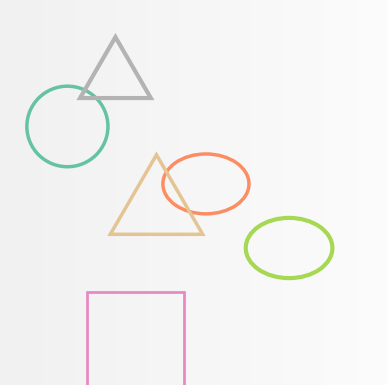[{"shape": "circle", "thickness": 2.5, "radius": 0.52, "center": [0.174, 0.672]}, {"shape": "oval", "thickness": 2.5, "radius": 0.56, "center": [0.531, 0.522]}, {"shape": "square", "thickness": 2, "radius": 0.63, "center": [0.349, 0.117]}, {"shape": "oval", "thickness": 3, "radius": 0.56, "center": [0.746, 0.356]}, {"shape": "triangle", "thickness": 2.5, "radius": 0.69, "center": [0.404, 0.46]}, {"shape": "triangle", "thickness": 3, "radius": 0.53, "center": [0.298, 0.798]}]